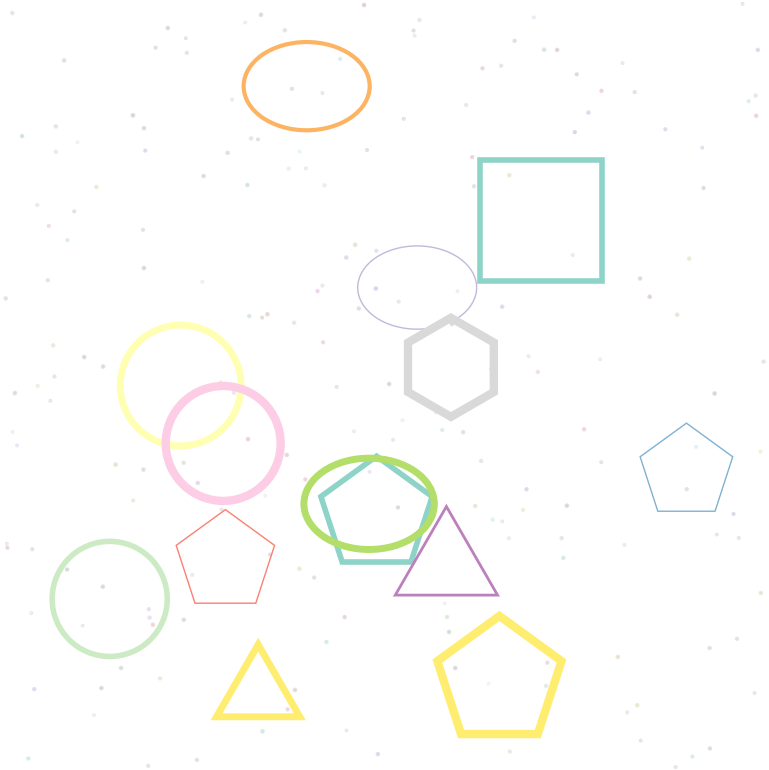[{"shape": "square", "thickness": 2, "radius": 0.39, "center": [0.703, 0.714]}, {"shape": "pentagon", "thickness": 2, "radius": 0.38, "center": [0.489, 0.332]}, {"shape": "circle", "thickness": 2.5, "radius": 0.39, "center": [0.235, 0.499]}, {"shape": "oval", "thickness": 0.5, "radius": 0.39, "center": [0.542, 0.627]}, {"shape": "pentagon", "thickness": 0.5, "radius": 0.34, "center": [0.293, 0.271]}, {"shape": "pentagon", "thickness": 0.5, "radius": 0.32, "center": [0.891, 0.387]}, {"shape": "oval", "thickness": 1.5, "radius": 0.41, "center": [0.398, 0.888]}, {"shape": "oval", "thickness": 2.5, "radius": 0.42, "center": [0.479, 0.346]}, {"shape": "circle", "thickness": 3, "radius": 0.37, "center": [0.29, 0.424]}, {"shape": "hexagon", "thickness": 3, "radius": 0.32, "center": [0.586, 0.523]}, {"shape": "triangle", "thickness": 1, "radius": 0.38, "center": [0.58, 0.265]}, {"shape": "circle", "thickness": 2, "radius": 0.37, "center": [0.142, 0.222]}, {"shape": "triangle", "thickness": 2.5, "radius": 0.31, "center": [0.335, 0.1]}, {"shape": "pentagon", "thickness": 3, "radius": 0.42, "center": [0.649, 0.115]}]